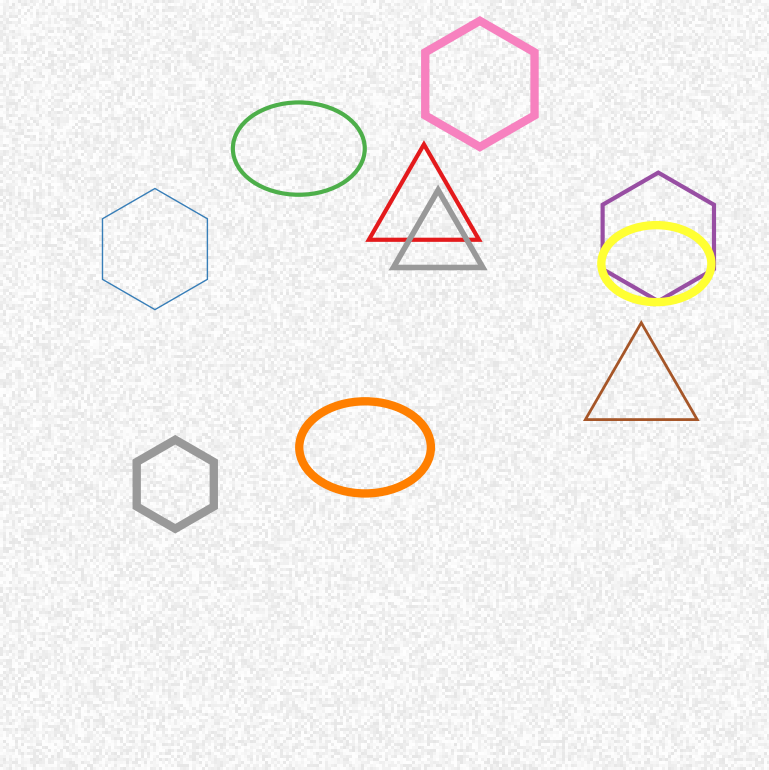[{"shape": "triangle", "thickness": 1.5, "radius": 0.41, "center": [0.551, 0.73]}, {"shape": "hexagon", "thickness": 0.5, "radius": 0.39, "center": [0.201, 0.677]}, {"shape": "oval", "thickness": 1.5, "radius": 0.43, "center": [0.388, 0.807]}, {"shape": "hexagon", "thickness": 1.5, "radius": 0.42, "center": [0.855, 0.692]}, {"shape": "oval", "thickness": 3, "radius": 0.43, "center": [0.474, 0.419]}, {"shape": "oval", "thickness": 3, "radius": 0.36, "center": [0.852, 0.658]}, {"shape": "triangle", "thickness": 1, "radius": 0.42, "center": [0.833, 0.497]}, {"shape": "hexagon", "thickness": 3, "radius": 0.41, "center": [0.623, 0.891]}, {"shape": "hexagon", "thickness": 3, "radius": 0.29, "center": [0.228, 0.371]}, {"shape": "triangle", "thickness": 2, "radius": 0.34, "center": [0.569, 0.686]}]